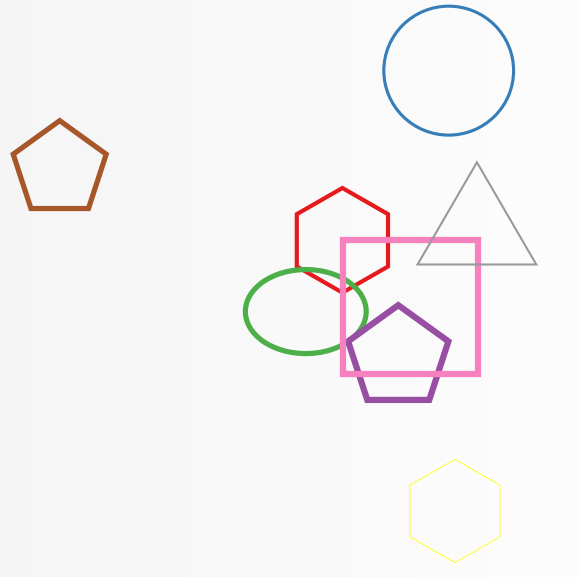[{"shape": "hexagon", "thickness": 2, "radius": 0.45, "center": [0.589, 0.583]}, {"shape": "circle", "thickness": 1.5, "radius": 0.56, "center": [0.772, 0.877]}, {"shape": "oval", "thickness": 2.5, "radius": 0.52, "center": [0.526, 0.46]}, {"shape": "pentagon", "thickness": 3, "radius": 0.45, "center": [0.685, 0.38]}, {"shape": "hexagon", "thickness": 0.5, "radius": 0.45, "center": [0.783, 0.114]}, {"shape": "pentagon", "thickness": 2.5, "radius": 0.42, "center": [0.103, 0.706]}, {"shape": "square", "thickness": 3, "radius": 0.58, "center": [0.706, 0.468]}, {"shape": "triangle", "thickness": 1, "radius": 0.59, "center": [0.82, 0.6]}]